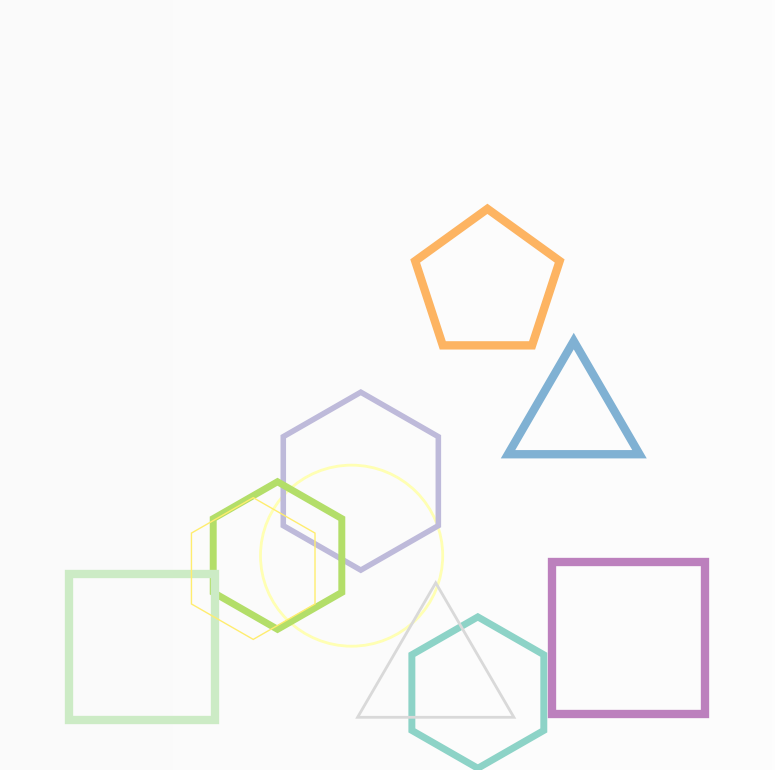[{"shape": "hexagon", "thickness": 2.5, "radius": 0.49, "center": [0.617, 0.101]}, {"shape": "circle", "thickness": 1, "radius": 0.59, "center": [0.454, 0.278]}, {"shape": "hexagon", "thickness": 2, "radius": 0.58, "center": [0.466, 0.375]}, {"shape": "triangle", "thickness": 3, "radius": 0.49, "center": [0.74, 0.459]}, {"shape": "pentagon", "thickness": 3, "radius": 0.49, "center": [0.629, 0.631]}, {"shape": "hexagon", "thickness": 2.5, "radius": 0.48, "center": [0.358, 0.279]}, {"shape": "triangle", "thickness": 1, "radius": 0.58, "center": [0.562, 0.127]}, {"shape": "square", "thickness": 3, "radius": 0.49, "center": [0.811, 0.171]}, {"shape": "square", "thickness": 3, "radius": 0.47, "center": [0.183, 0.16]}, {"shape": "hexagon", "thickness": 0.5, "radius": 0.46, "center": [0.327, 0.262]}]